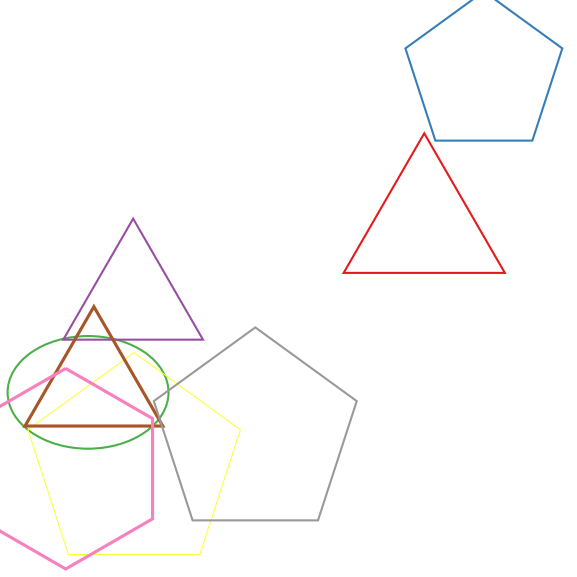[{"shape": "triangle", "thickness": 1, "radius": 0.81, "center": [0.735, 0.607]}, {"shape": "pentagon", "thickness": 1, "radius": 0.71, "center": [0.838, 0.871]}, {"shape": "oval", "thickness": 1, "radius": 0.7, "center": [0.152, 0.32]}, {"shape": "triangle", "thickness": 1, "radius": 0.7, "center": [0.231, 0.481]}, {"shape": "pentagon", "thickness": 0.5, "radius": 0.97, "center": [0.232, 0.195]}, {"shape": "triangle", "thickness": 1.5, "radius": 0.69, "center": [0.163, 0.33]}, {"shape": "hexagon", "thickness": 1.5, "radius": 0.87, "center": [0.114, 0.187]}, {"shape": "pentagon", "thickness": 1, "radius": 0.92, "center": [0.442, 0.247]}]